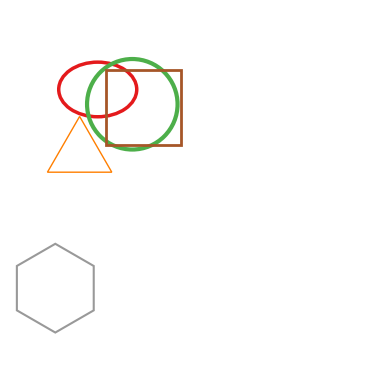[{"shape": "oval", "thickness": 2.5, "radius": 0.51, "center": [0.254, 0.768]}, {"shape": "circle", "thickness": 3, "radius": 0.59, "center": [0.344, 0.729]}, {"shape": "triangle", "thickness": 1, "radius": 0.48, "center": [0.207, 0.601]}, {"shape": "square", "thickness": 2, "radius": 0.49, "center": [0.372, 0.722]}, {"shape": "hexagon", "thickness": 1.5, "radius": 0.58, "center": [0.144, 0.252]}]